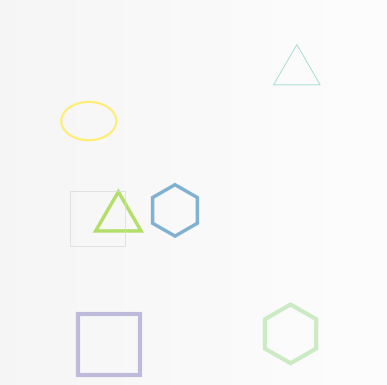[{"shape": "triangle", "thickness": 0.5, "radius": 0.35, "center": [0.766, 0.814]}, {"shape": "square", "thickness": 3, "radius": 0.4, "center": [0.281, 0.105]}, {"shape": "hexagon", "thickness": 2.5, "radius": 0.33, "center": [0.452, 0.454]}, {"shape": "triangle", "thickness": 2.5, "radius": 0.34, "center": [0.305, 0.434]}, {"shape": "square", "thickness": 0.5, "radius": 0.36, "center": [0.252, 0.432]}, {"shape": "hexagon", "thickness": 3, "radius": 0.38, "center": [0.75, 0.133]}, {"shape": "oval", "thickness": 1.5, "radius": 0.36, "center": [0.229, 0.686]}]